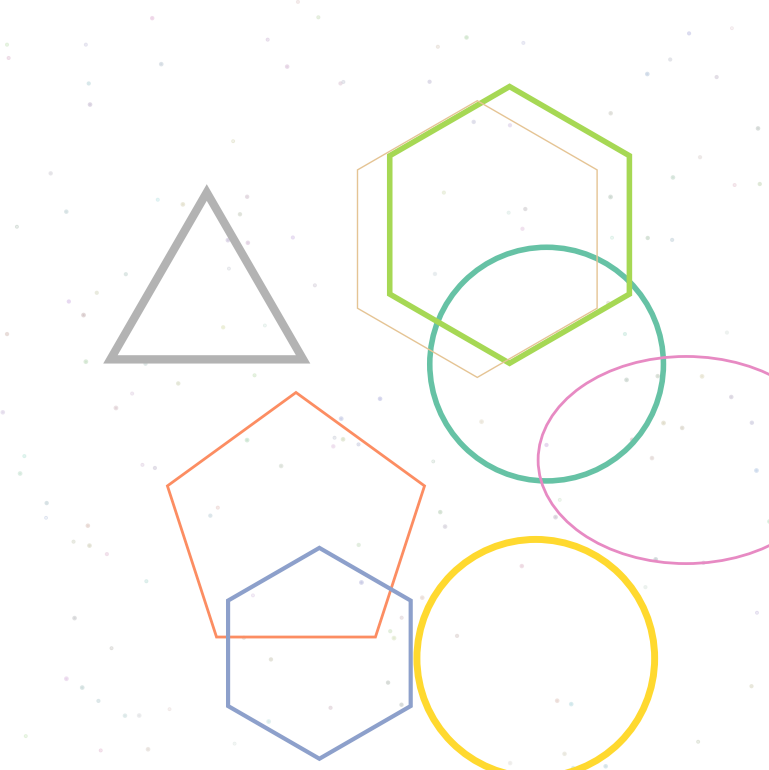[{"shape": "circle", "thickness": 2, "radius": 0.76, "center": [0.71, 0.527]}, {"shape": "pentagon", "thickness": 1, "radius": 0.88, "center": [0.384, 0.315]}, {"shape": "hexagon", "thickness": 1.5, "radius": 0.68, "center": [0.415, 0.152]}, {"shape": "oval", "thickness": 1, "radius": 0.96, "center": [0.891, 0.403]}, {"shape": "hexagon", "thickness": 2, "radius": 0.9, "center": [0.662, 0.708]}, {"shape": "circle", "thickness": 2.5, "radius": 0.77, "center": [0.696, 0.145]}, {"shape": "hexagon", "thickness": 0.5, "radius": 0.9, "center": [0.62, 0.69]}, {"shape": "triangle", "thickness": 3, "radius": 0.72, "center": [0.269, 0.606]}]